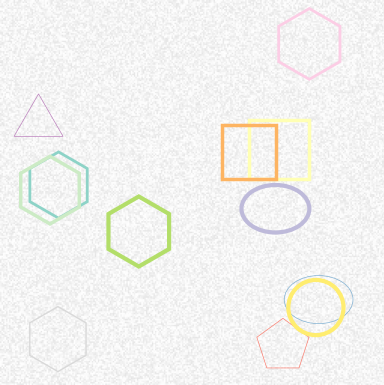[{"shape": "hexagon", "thickness": 2, "radius": 0.43, "center": [0.152, 0.519]}, {"shape": "square", "thickness": 2.5, "radius": 0.39, "center": [0.725, 0.612]}, {"shape": "oval", "thickness": 3, "radius": 0.44, "center": [0.715, 0.458]}, {"shape": "pentagon", "thickness": 0.5, "radius": 0.36, "center": [0.735, 0.102]}, {"shape": "oval", "thickness": 0.5, "radius": 0.45, "center": [0.828, 0.222]}, {"shape": "square", "thickness": 2.5, "radius": 0.35, "center": [0.647, 0.606]}, {"shape": "hexagon", "thickness": 3, "radius": 0.45, "center": [0.36, 0.399]}, {"shape": "hexagon", "thickness": 2, "radius": 0.46, "center": [0.803, 0.886]}, {"shape": "hexagon", "thickness": 1, "radius": 0.42, "center": [0.15, 0.119]}, {"shape": "triangle", "thickness": 0.5, "radius": 0.37, "center": [0.1, 0.683]}, {"shape": "hexagon", "thickness": 2.5, "radius": 0.44, "center": [0.13, 0.506]}, {"shape": "circle", "thickness": 3, "radius": 0.36, "center": [0.821, 0.201]}]